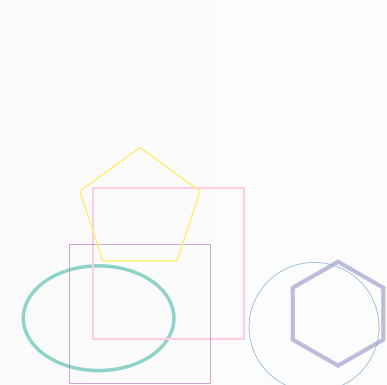[{"shape": "oval", "thickness": 2.5, "radius": 0.97, "center": [0.255, 0.174]}, {"shape": "hexagon", "thickness": 3, "radius": 0.67, "center": [0.872, 0.185]}, {"shape": "circle", "thickness": 0.5, "radius": 0.84, "center": [0.811, 0.151]}, {"shape": "square", "thickness": 1.5, "radius": 0.98, "center": [0.435, 0.316]}, {"shape": "square", "thickness": 0.5, "radius": 0.91, "center": [0.36, 0.186]}, {"shape": "pentagon", "thickness": 1, "radius": 0.81, "center": [0.361, 0.454]}]